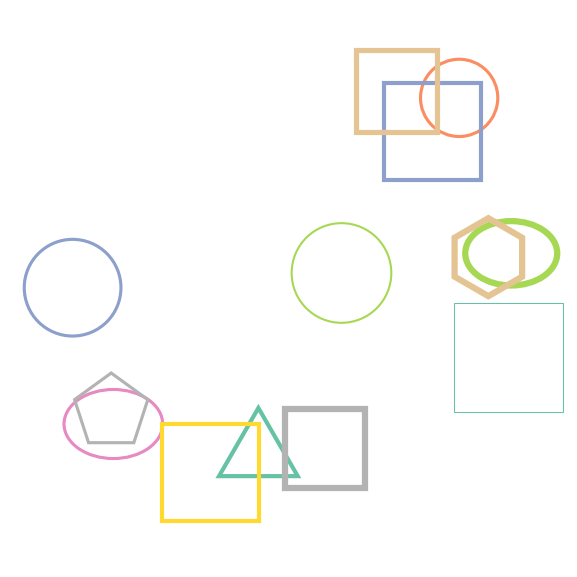[{"shape": "square", "thickness": 0.5, "radius": 0.47, "center": [0.881, 0.38]}, {"shape": "triangle", "thickness": 2, "radius": 0.39, "center": [0.447, 0.214]}, {"shape": "circle", "thickness": 1.5, "radius": 0.33, "center": [0.795, 0.83]}, {"shape": "square", "thickness": 2, "radius": 0.42, "center": [0.749, 0.772]}, {"shape": "circle", "thickness": 1.5, "radius": 0.42, "center": [0.126, 0.501]}, {"shape": "oval", "thickness": 1.5, "radius": 0.43, "center": [0.196, 0.265]}, {"shape": "circle", "thickness": 1, "radius": 0.43, "center": [0.591, 0.526]}, {"shape": "oval", "thickness": 3, "radius": 0.4, "center": [0.885, 0.561]}, {"shape": "square", "thickness": 2, "radius": 0.42, "center": [0.365, 0.181]}, {"shape": "hexagon", "thickness": 3, "radius": 0.34, "center": [0.846, 0.554]}, {"shape": "square", "thickness": 2.5, "radius": 0.35, "center": [0.686, 0.842]}, {"shape": "pentagon", "thickness": 1.5, "radius": 0.33, "center": [0.193, 0.287]}, {"shape": "square", "thickness": 3, "radius": 0.34, "center": [0.563, 0.223]}]